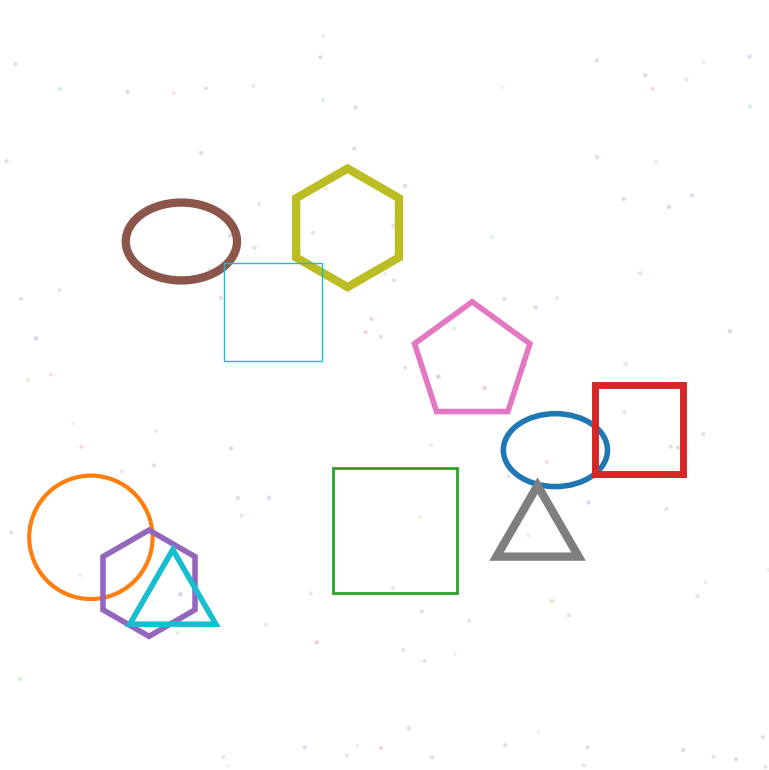[{"shape": "oval", "thickness": 2, "radius": 0.34, "center": [0.721, 0.415]}, {"shape": "circle", "thickness": 1.5, "radius": 0.4, "center": [0.118, 0.302]}, {"shape": "square", "thickness": 1, "radius": 0.41, "center": [0.513, 0.312]}, {"shape": "square", "thickness": 2.5, "radius": 0.29, "center": [0.83, 0.442]}, {"shape": "hexagon", "thickness": 2, "radius": 0.35, "center": [0.194, 0.243]}, {"shape": "oval", "thickness": 3, "radius": 0.36, "center": [0.236, 0.686]}, {"shape": "pentagon", "thickness": 2, "radius": 0.39, "center": [0.613, 0.529]}, {"shape": "triangle", "thickness": 3, "radius": 0.31, "center": [0.698, 0.308]}, {"shape": "hexagon", "thickness": 3, "radius": 0.39, "center": [0.451, 0.704]}, {"shape": "square", "thickness": 0.5, "radius": 0.32, "center": [0.354, 0.595]}, {"shape": "triangle", "thickness": 2, "radius": 0.32, "center": [0.224, 0.222]}]